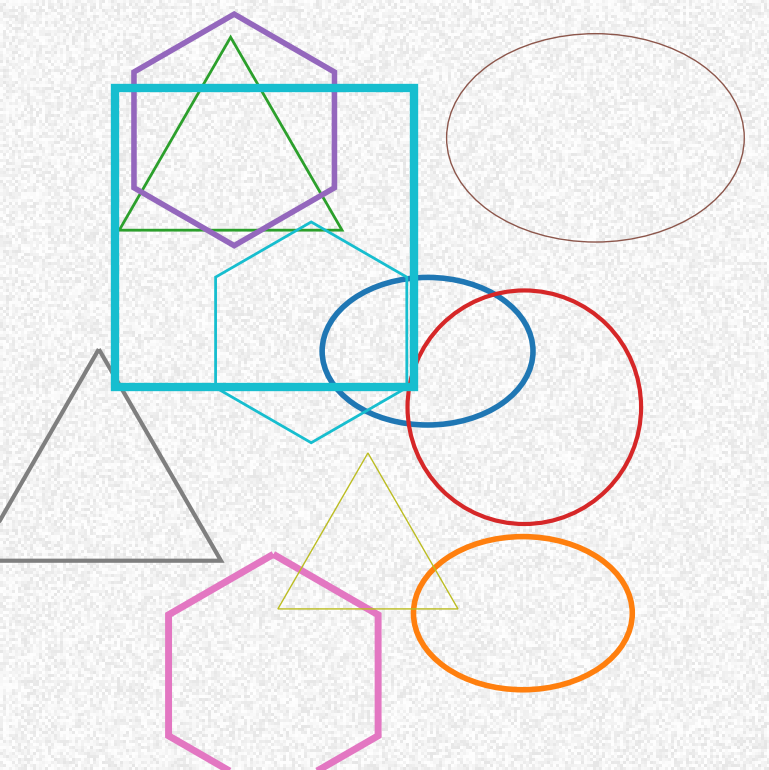[{"shape": "oval", "thickness": 2, "radius": 0.68, "center": [0.555, 0.544]}, {"shape": "oval", "thickness": 2, "radius": 0.71, "center": [0.679, 0.204]}, {"shape": "triangle", "thickness": 1, "radius": 0.84, "center": [0.3, 0.785]}, {"shape": "circle", "thickness": 1.5, "radius": 0.76, "center": [0.681, 0.471]}, {"shape": "hexagon", "thickness": 2, "radius": 0.75, "center": [0.304, 0.831]}, {"shape": "oval", "thickness": 0.5, "radius": 0.97, "center": [0.773, 0.821]}, {"shape": "hexagon", "thickness": 2.5, "radius": 0.79, "center": [0.355, 0.123]}, {"shape": "triangle", "thickness": 1.5, "radius": 0.92, "center": [0.128, 0.363]}, {"shape": "triangle", "thickness": 0.5, "radius": 0.68, "center": [0.478, 0.277]}, {"shape": "square", "thickness": 3, "radius": 0.97, "center": [0.344, 0.692]}, {"shape": "hexagon", "thickness": 1, "radius": 0.72, "center": [0.404, 0.568]}]